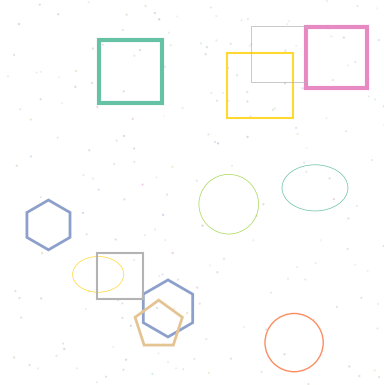[{"shape": "oval", "thickness": 0.5, "radius": 0.43, "center": [0.818, 0.512]}, {"shape": "square", "thickness": 3, "radius": 0.41, "center": [0.339, 0.814]}, {"shape": "circle", "thickness": 1, "radius": 0.38, "center": [0.764, 0.11]}, {"shape": "hexagon", "thickness": 2, "radius": 0.32, "center": [0.126, 0.416]}, {"shape": "hexagon", "thickness": 2, "radius": 0.37, "center": [0.436, 0.199]}, {"shape": "square", "thickness": 3, "radius": 0.39, "center": [0.874, 0.851]}, {"shape": "circle", "thickness": 0.5, "radius": 0.39, "center": [0.594, 0.47]}, {"shape": "square", "thickness": 1.5, "radius": 0.43, "center": [0.675, 0.778]}, {"shape": "oval", "thickness": 0.5, "radius": 0.33, "center": [0.255, 0.287]}, {"shape": "pentagon", "thickness": 2, "radius": 0.32, "center": [0.412, 0.156]}, {"shape": "square", "thickness": 1.5, "radius": 0.3, "center": [0.312, 0.283]}, {"shape": "square", "thickness": 0.5, "radius": 0.36, "center": [0.724, 0.859]}]